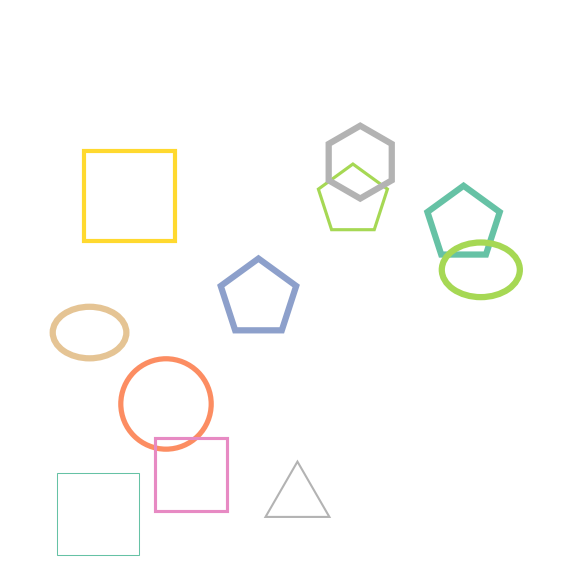[{"shape": "square", "thickness": 0.5, "radius": 0.35, "center": [0.17, 0.109]}, {"shape": "pentagon", "thickness": 3, "radius": 0.33, "center": [0.803, 0.612]}, {"shape": "circle", "thickness": 2.5, "radius": 0.39, "center": [0.287, 0.3]}, {"shape": "pentagon", "thickness": 3, "radius": 0.34, "center": [0.448, 0.483]}, {"shape": "square", "thickness": 1.5, "radius": 0.31, "center": [0.33, 0.177]}, {"shape": "pentagon", "thickness": 1.5, "radius": 0.31, "center": [0.611, 0.652]}, {"shape": "oval", "thickness": 3, "radius": 0.34, "center": [0.833, 0.532]}, {"shape": "square", "thickness": 2, "radius": 0.39, "center": [0.225, 0.66]}, {"shape": "oval", "thickness": 3, "radius": 0.32, "center": [0.155, 0.423]}, {"shape": "triangle", "thickness": 1, "radius": 0.32, "center": [0.515, 0.136]}, {"shape": "hexagon", "thickness": 3, "radius": 0.32, "center": [0.624, 0.718]}]